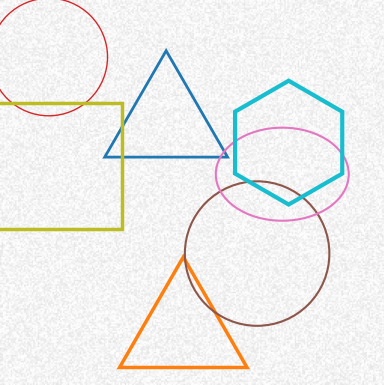[{"shape": "triangle", "thickness": 2, "radius": 0.92, "center": [0.432, 0.684]}, {"shape": "triangle", "thickness": 2.5, "radius": 0.96, "center": [0.476, 0.141]}, {"shape": "circle", "thickness": 1, "radius": 0.76, "center": [0.127, 0.852]}, {"shape": "circle", "thickness": 1.5, "radius": 0.94, "center": [0.668, 0.341]}, {"shape": "oval", "thickness": 1.5, "radius": 0.86, "center": [0.733, 0.548]}, {"shape": "square", "thickness": 2.5, "radius": 0.82, "center": [0.152, 0.569]}, {"shape": "hexagon", "thickness": 3, "radius": 0.8, "center": [0.75, 0.63]}]